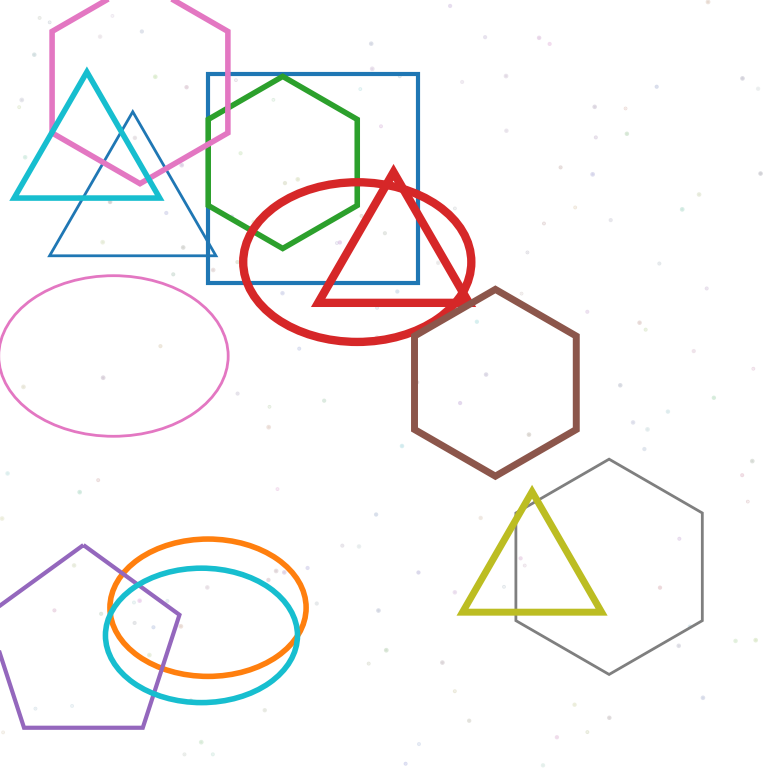[{"shape": "square", "thickness": 1.5, "radius": 0.68, "center": [0.406, 0.768]}, {"shape": "triangle", "thickness": 1, "radius": 0.62, "center": [0.172, 0.73]}, {"shape": "oval", "thickness": 2, "radius": 0.64, "center": [0.27, 0.211]}, {"shape": "hexagon", "thickness": 2, "radius": 0.56, "center": [0.367, 0.789]}, {"shape": "oval", "thickness": 3, "radius": 0.74, "center": [0.464, 0.66]}, {"shape": "triangle", "thickness": 3, "radius": 0.57, "center": [0.511, 0.663]}, {"shape": "pentagon", "thickness": 1.5, "radius": 0.66, "center": [0.108, 0.161]}, {"shape": "hexagon", "thickness": 2.5, "radius": 0.61, "center": [0.643, 0.503]}, {"shape": "hexagon", "thickness": 2, "radius": 0.66, "center": [0.182, 0.893]}, {"shape": "oval", "thickness": 1, "radius": 0.74, "center": [0.147, 0.538]}, {"shape": "hexagon", "thickness": 1, "radius": 0.7, "center": [0.791, 0.264]}, {"shape": "triangle", "thickness": 2.5, "radius": 0.52, "center": [0.691, 0.257]}, {"shape": "oval", "thickness": 2, "radius": 0.62, "center": [0.262, 0.175]}, {"shape": "triangle", "thickness": 2, "radius": 0.55, "center": [0.113, 0.797]}]